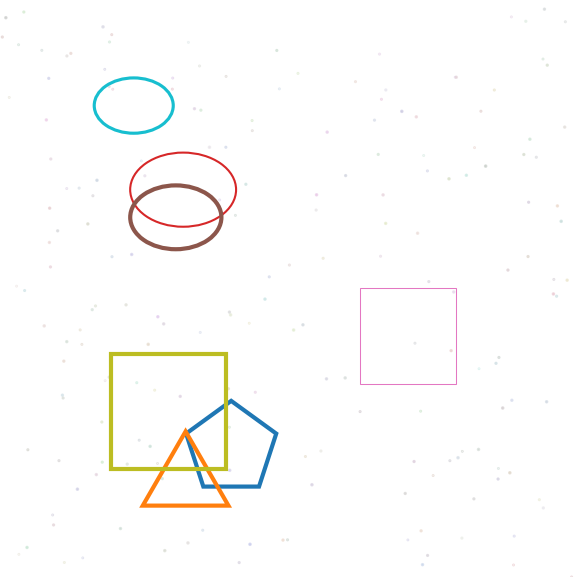[{"shape": "pentagon", "thickness": 2, "radius": 0.41, "center": [0.4, 0.223]}, {"shape": "triangle", "thickness": 2, "radius": 0.43, "center": [0.321, 0.166]}, {"shape": "oval", "thickness": 1, "radius": 0.46, "center": [0.317, 0.671]}, {"shape": "oval", "thickness": 2, "radius": 0.39, "center": [0.304, 0.623]}, {"shape": "square", "thickness": 0.5, "radius": 0.42, "center": [0.707, 0.417]}, {"shape": "square", "thickness": 2, "radius": 0.5, "center": [0.292, 0.286]}, {"shape": "oval", "thickness": 1.5, "radius": 0.34, "center": [0.232, 0.816]}]